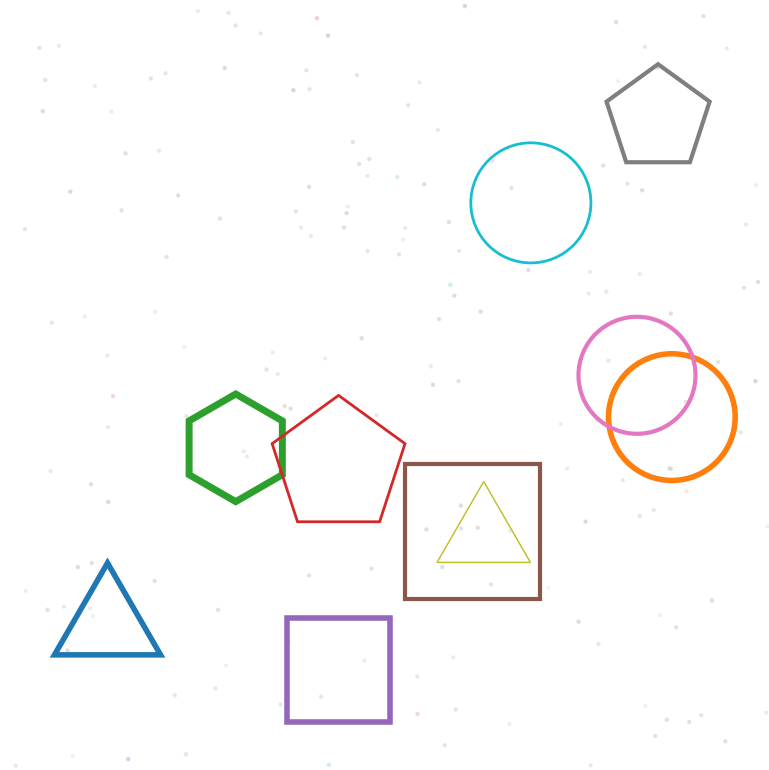[{"shape": "triangle", "thickness": 2, "radius": 0.4, "center": [0.14, 0.189]}, {"shape": "circle", "thickness": 2, "radius": 0.41, "center": [0.873, 0.458]}, {"shape": "hexagon", "thickness": 2.5, "radius": 0.35, "center": [0.306, 0.418]}, {"shape": "pentagon", "thickness": 1, "radius": 0.45, "center": [0.44, 0.396]}, {"shape": "square", "thickness": 2, "radius": 0.34, "center": [0.44, 0.129]}, {"shape": "square", "thickness": 1.5, "radius": 0.44, "center": [0.614, 0.31]}, {"shape": "circle", "thickness": 1.5, "radius": 0.38, "center": [0.827, 0.513]}, {"shape": "pentagon", "thickness": 1.5, "radius": 0.35, "center": [0.855, 0.846]}, {"shape": "triangle", "thickness": 0.5, "radius": 0.35, "center": [0.628, 0.305]}, {"shape": "circle", "thickness": 1, "radius": 0.39, "center": [0.689, 0.737]}]